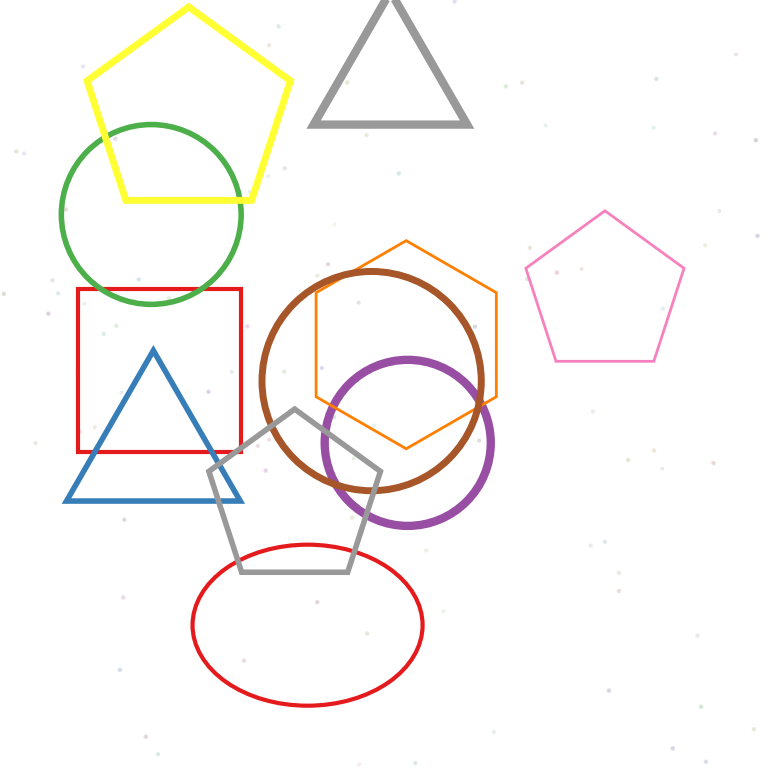[{"shape": "square", "thickness": 1.5, "radius": 0.53, "center": [0.207, 0.519]}, {"shape": "oval", "thickness": 1.5, "radius": 0.75, "center": [0.399, 0.188]}, {"shape": "triangle", "thickness": 2, "radius": 0.65, "center": [0.199, 0.414]}, {"shape": "circle", "thickness": 2, "radius": 0.58, "center": [0.196, 0.721]}, {"shape": "circle", "thickness": 3, "radius": 0.54, "center": [0.53, 0.425]}, {"shape": "hexagon", "thickness": 1, "radius": 0.68, "center": [0.528, 0.552]}, {"shape": "pentagon", "thickness": 2.5, "radius": 0.69, "center": [0.245, 0.852]}, {"shape": "circle", "thickness": 2.5, "radius": 0.71, "center": [0.483, 0.505]}, {"shape": "pentagon", "thickness": 1, "radius": 0.54, "center": [0.786, 0.618]}, {"shape": "triangle", "thickness": 3, "radius": 0.58, "center": [0.507, 0.896]}, {"shape": "pentagon", "thickness": 2, "radius": 0.59, "center": [0.383, 0.352]}]